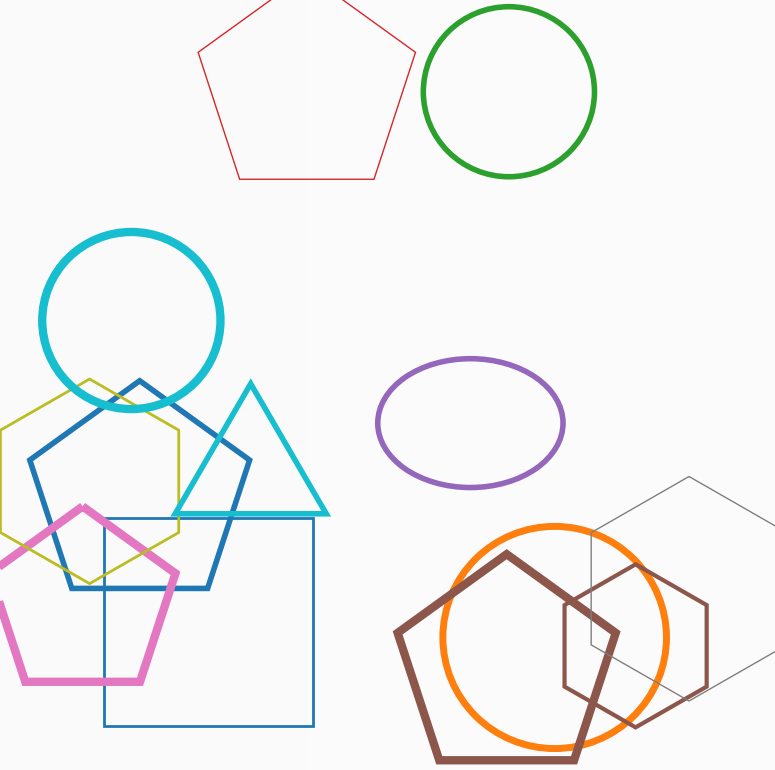[{"shape": "pentagon", "thickness": 2, "radius": 0.75, "center": [0.18, 0.356]}, {"shape": "square", "thickness": 1, "radius": 0.68, "center": [0.269, 0.192]}, {"shape": "circle", "thickness": 2.5, "radius": 0.72, "center": [0.716, 0.172]}, {"shape": "circle", "thickness": 2, "radius": 0.55, "center": [0.657, 0.881]}, {"shape": "pentagon", "thickness": 0.5, "radius": 0.74, "center": [0.396, 0.886]}, {"shape": "oval", "thickness": 2, "radius": 0.6, "center": [0.607, 0.451]}, {"shape": "hexagon", "thickness": 1.5, "radius": 0.53, "center": [0.82, 0.161]}, {"shape": "pentagon", "thickness": 3, "radius": 0.74, "center": [0.654, 0.132]}, {"shape": "pentagon", "thickness": 3, "radius": 0.63, "center": [0.107, 0.216]}, {"shape": "hexagon", "thickness": 0.5, "radius": 0.73, "center": [0.889, 0.235]}, {"shape": "hexagon", "thickness": 1, "radius": 0.66, "center": [0.116, 0.375]}, {"shape": "triangle", "thickness": 2, "radius": 0.56, "center": [0.324, 0.389]}, {"shape": "circle", "thickness": 3, "radius": 0.57, "center": [0.169, 0.584]}]